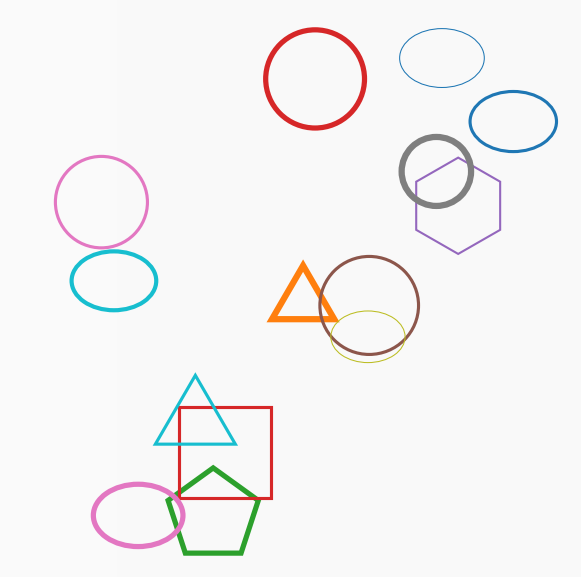[{"shape": "oval", "thickness": 1.5, "radius": 0.37, "center": [0.883, 0.789]}, {"shape": "oval", "thickness": 0.5, "radius": 0.36, "center": [0.76, 0.899]}, {"shape": "triangle", "thickness": 3, "radius": 0.31, "center": [0.521, 0.477]}, {"shape": "pentagon", "thickness": 2.5, "radius": 0.41, "center": [0.367, 0.107]}, {"shape": "circle", "thickness": 2.5, "radius": 0.43, "center": [0.542, 0.862]}, {"shape": "square", "thickness": 1.5, "radius": 0.39, "center": [0.387, 0.215]}, {"shape": "hexagon", "thickness": 1, "radius": 0.42, "center": [0.788, 0.643]}, {"shape": "circle", "thickness": 1.5, "radius": 0.42, "center": [0.635, 0.47]}, {"shape": "circle", "thickness": 1.5, "radius": 0.4, "center": [0.174, 0.649]}, {"shape": "oval", "thickness": 2.5, "radius": 0.39, "center": [0.238, 0.107]}, {"shape": "circle", "thickness": 3, "radius": 0.3, "center": [0.751, 0.702]}, {"shape": "oval", "thickness": 0.5, "radius": 0.32, "center": [0.633, 0.416]}, {"shape": "triangle", "thickness": 1.5, "radius": 0.4, "center": [0.336, 0.27]}, {"shape": "oval", "thickness": 2, "radius": 0.36, "center": [0.196, 0.513]}]